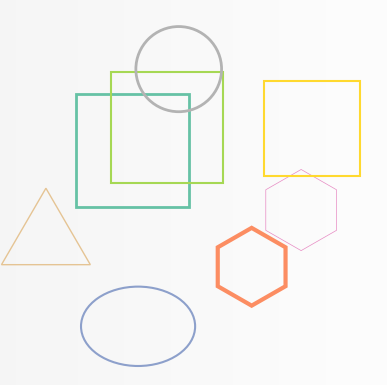[{"shape": "square", "thickness": 2, "radius": 0.73, "center": [0.342, 0.609]}, {"shape": "hexagon", "thickness": 3, "radius": 0.51, "center": [0.649, 0.307]}, {"shape": "oval", "thickness": 1.5, "radius": 0.74, "center": [0.356, 0.152]}, {"shape": "hexagon", "thickness": 0.5, "radius": 0.53, "center": [0.777, 0.454]}, {"shape": "square", "thickness": 1.5, "radius": 0.72, "center": [0.432, 0.669]}, {"shape": "square", "thickness": 1.5, "radius": 0.62, "center": [0.805, 0.667]}, {"shape": "triangle", "thickness": 1, "radius": 0.66, "center": [0.118, 0.379]}, {"shape": "circle", "thickness": 2, "radius": 0.55, "center": [0.461, 0.82]}]